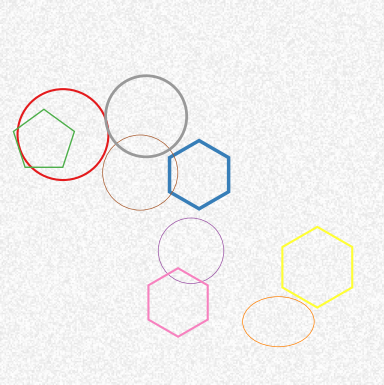[{"shape": "circle", "thickness": 1.5, "radius": 0.59, "center": [0.164, 0.65]}, {"shape": "hexagon", "thickness": 2.5, "radius": 0.44, "center": [0.517, 0.546]}, {"shape": "pentagon", "thickness": 1, "radius": 0.42, "center": [0.114, 0.633]}, {"shape": "circle", "thickness": 0.5, "radius": 0.43, "center": [0.496, 0.349]}, {"shape": "oval", "thickness": 0.5, "radius": 0.46, "center": [0.723, 0.164]}, {"shape": "hexagon", "thickness": 1.5, "radius": 0.52, "center": [0.824, 0.306]}, {"shape": "circle", "thickness": 0.5, "radius": 0.49, "center": [0.364, 0.552]}, {"shape": "hexagon", "thickness": 1.5, "radius": 0.44, "center": [0.463, 0.214]}, {"shape": "circle", "thickness": 2, "radius": 0.53, "center": [0.38, 0.698]}]